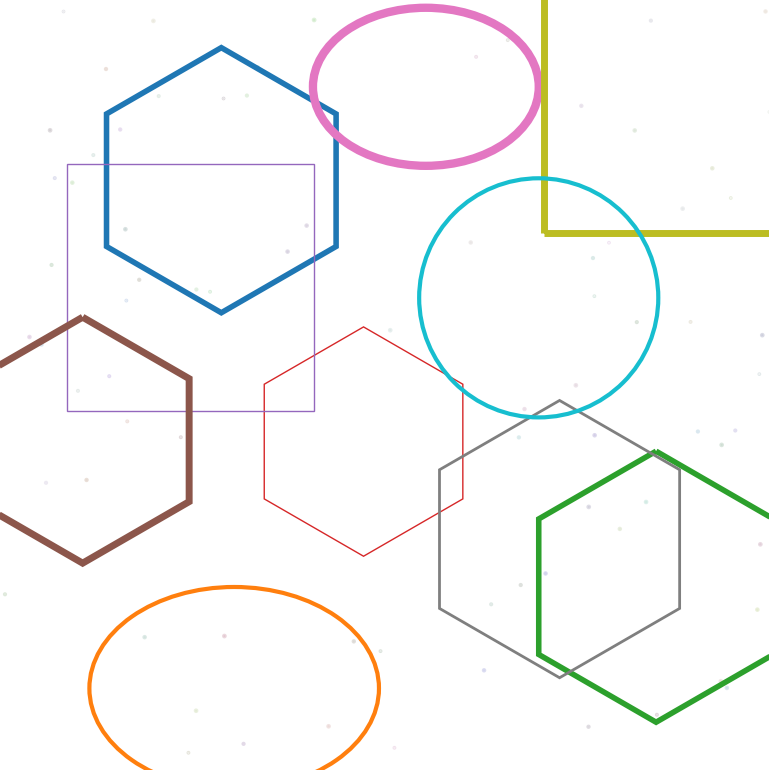[{"shape": "hexagon", "thickness": 2, "radius": 0.86, "center": [0.287, 0.766]}, {"shape": "oval", "thickness": 1.5, "radius": 0.94, "center": [0.304, 0.106]}, {"shape": "hexagon", "thickness": 2, "radius": 0.88, "center": [0.852, 0.238]}, {"shape": "hexagon", "thickness": 0.5, "radius": 0.74, "center": [0.472, 0.427]}, {"shape": "square", "thickness": 0.5, "radius": 0.8, "center": [0.248, 0.627]}, {"shape": "hexagon", "thickness": 2.5, "radius": 0.8, "center": [0.107, 0.428]}, {"shape": "oval", "thickness": 3, "radius": 0.73, "center": [0.553, 0.887]}, {"shape": "hexagon", "thickness": 1, "radius": 0.9, "center": [0.727, 0.3]}, {"shape": "square", "thickness": 2.5, "radius": 0.9, "center": [0.887, 0.878]}, {"shape": "circle", "thickness": 1.5, "radius": 0.78, "center": [0.7, 0.613]}]